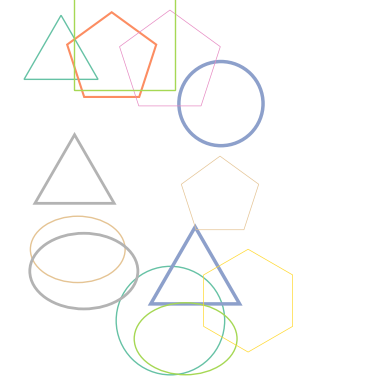[{"shape": "triangle", "thickness": 1, "radius": 0.55, "center": [0.159, 0.849]}, {"shape": "circle", "thickness": 1, "radius": 0.7, "center": [0.443, 0.167]}, {"shape": "pentagon", "thickness": 1.5, "radius": 0.61, "center": [0.29, 0.847]}, {"shape": "circle", "thickness": 2.5, "radius": 0.55, "center": [0.574, 0.731]}, {"shape": "triangle", "thickness": 2.5, "radius": 0.67, "center": [0.507, 0.277]}, {"shape": "pentagon", "thickness": 0.5, "radius": 0.69, "center": [0.441, 0.836]}, {"shape": "oval", "thickness": 1, "radius": 0.67, "center": [0.482, 0.12]}, {"shape": "square", "thickness": 1, "radius": 0.66, "center": [0.323, 0.898]}, {"shape": "hexagon", "thickness": 0.5, "radius": 0.67, "center": [0.644, 0.219]}, {"shape": "pentagon", "thickness": 0.5, "radius": 0.53, "center": [0.571, 0.489]}, {"shape": "oval", "thickness": 1, "radius": 0.62, "center": [0.202, 0.352]}, {"shape": "triangle", "thickness": 2, "radius": 0.59, "center": [0.194, 0.531]}, {"shape": "oval", "thickness": 2, "radius": 0.7, "center": [0.218, 0.296]}]